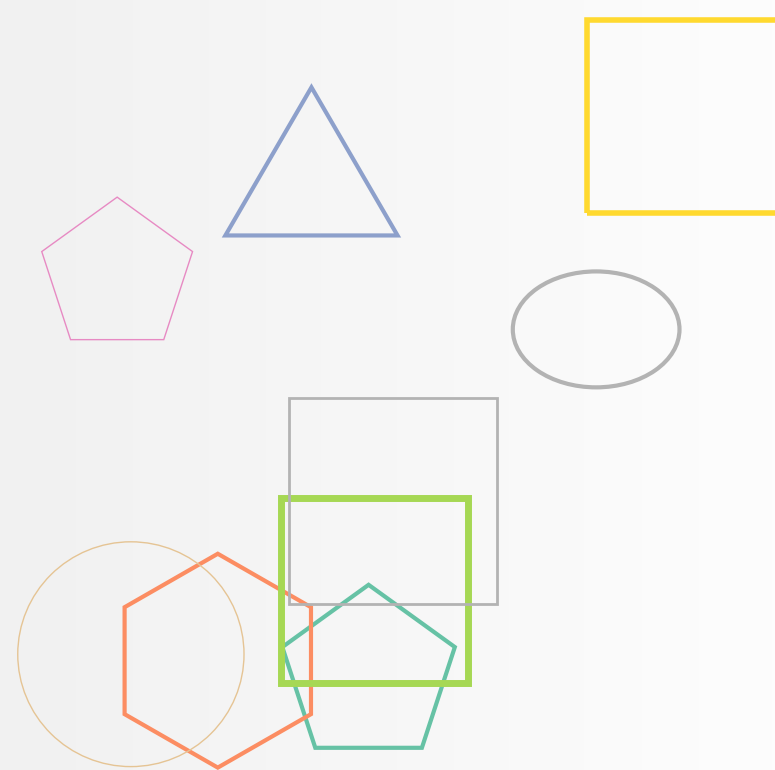[{"shape": "pentagon", "thickness": 1.5, "radius": 0.59, "center": [0.476, 0.123]}, {"shape": "hexagon", "thickness": 1.5, "radius": 0.69, "center": [0.281, 0.142]}, {"shape": "triangle", "thickness": 1.5, "radius": 0.64, "center": [0.402, 0.758]}, {"shape": "pentagon", "thickness": 0.5, "radius": 0.51, "center": [0.151, 0.642]}, {"shape": "square", "thickness": 2.5, "radius": 0.6, "center": [0.484, 0.233]}, {"shape": "square", "thickness": 2, "radius": 0.62, "center": [0.883, 0.849]}, {"shape": "circle", "thickness": 0.5, "radius": 0.73, "center": [0.169, 0.15]}, {"shape": "oval", "thickness": 1.5, "radius": 0.54, "center": [0.769, 0.572]}, {"shape": "square", "thickness": 1, "radius": 0.67, "center": [0.507, 0.35]}]